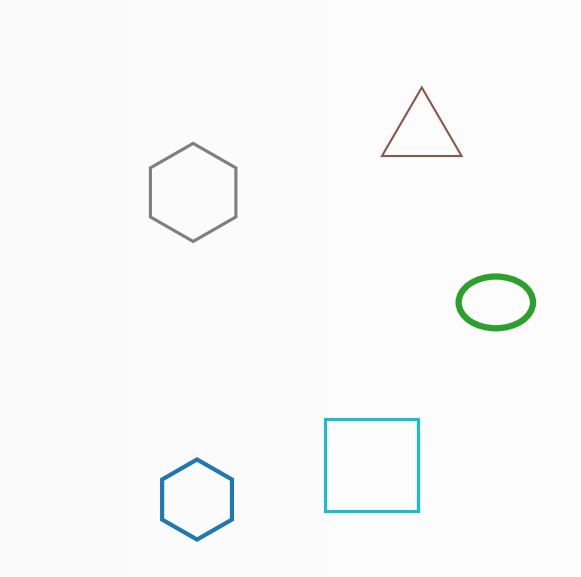[{"shape": "hexagon", "thickness": 2, "radius": 0.35, "center": [0.339, 0.134]}, {"shape": "oval", "thickness": 3, "radius": 0.32, "center": [0.853, 0.475]}, {"shape": "triangle", "thickness": 1, "radius": 0.4, "center": [0.726, 0.768]}, {"shape": "hexagon", "thickness": 1.5, "radius": 0.42, "center": [0.332, 0.666]}, {"shape": "square", "thickness": 1.5, "radius": 0.4, "center": [0.639, 0.194]}]